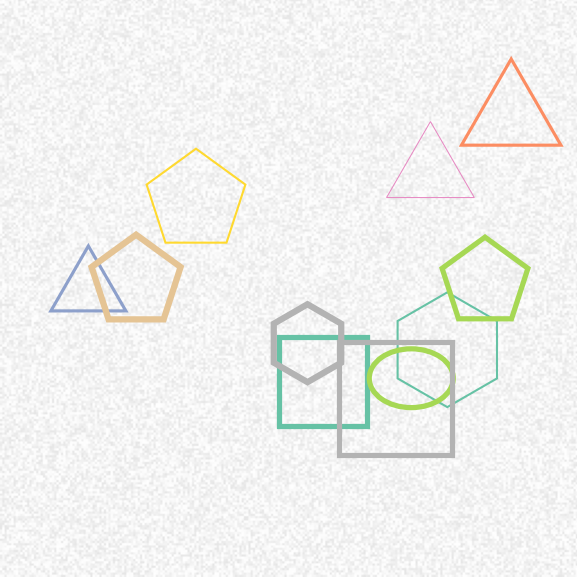[{"shape": "hexagon", "thickness": 1, "radius": 0.5, "center": [0.775, 0.394]}, {"shape": "square", "thickness": 2.5, "radius": 0.38, "center": [0.56, 0.338]}, {"shape": "triangle", "thickness": 1.5, "radius": 0.5, "center": [0.885, 0.797]}, {"shape": "triangle", "thickness": 1.5, "radius": 0.37, "center": [0.153, 0.498]}, {"shape": "triangle", "thickness": 0.5, "radius": 0.44, "center": [0.745, 0.701]}, {"shape": "oval", "thickness": 2.5, "radius": 0.36, "center": [0.712, 0.344]}, {"shape": "pentagon", "thickness": 2.5, "radius": 0.39, "center": [0.84, 0.51]}, {"shape": "pentagon", "thickness": 1, "radius": 0.45, "center": [0.339, 0.652]}, {"shape": "pentagon", "thickness": 3, "radius": 0.41, "center": [0.236, 0.512]}, {"shape": "hexagon", "thickness": 3, "radius": 0.34, "center": [0.532, 0.405]}, {"shape": "square", "thickness": 2.5, "radius": 0.49, "center": [0.685, 0.309]}]